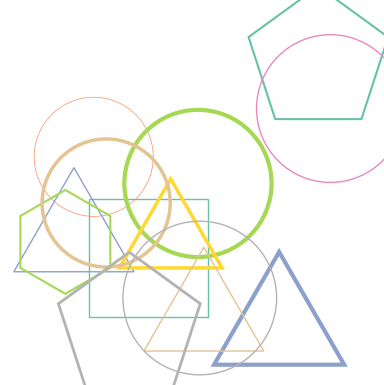[{"shape": "pentagon", "thickness": 1.5, "radius": 0.95, "center": [0.827, 0.845]}, {"shape": "square", "thickness": 1, "radius": 0.77, "center": [0.386, 0.33]}, {"shape": "circle", "thickness": 0.5, "radius": 0.77, "center": [0.243, 0.593]}, {"shape": "triangle", "thickness": 1, "radius": 0.9, "center": [0.192, 0.384]}, {"shape": "triangle", "thickness": 3, "radius": 0.98, "center": [0.725, 0.15]}, {"shape": "circle", "thickness": 1, "radius": 0.96, "center": [0.858, 0.718]}, {"shape": "hexagon", "thickness": 1.5, "radius": 0.67, "center": [0.17, 0.372]}, {"shape": "circle", "thickness": 3, "radius": 0.96, "center": [0.514, 0.524]}, {"shape": "triangle", "thickness": 2.5, "radius": 0.77, "center": [0.443, 0.381]}, {"shape": "triangle", "thickness": 1, "radius": 0.9, "center": [0.529, 0.178]}, {"shape": "circle", "thickness": 2.5, "radius": 0.83, "center": [0.276, 0.473]}, {"shape": "circle", "thickness": 1, "radius": 1.0, "center": [0.519, 0.226]}, {"shape": "pentagon", "thickness": 2, "radius": 0.97, "center": [0.336, 0.151]}]